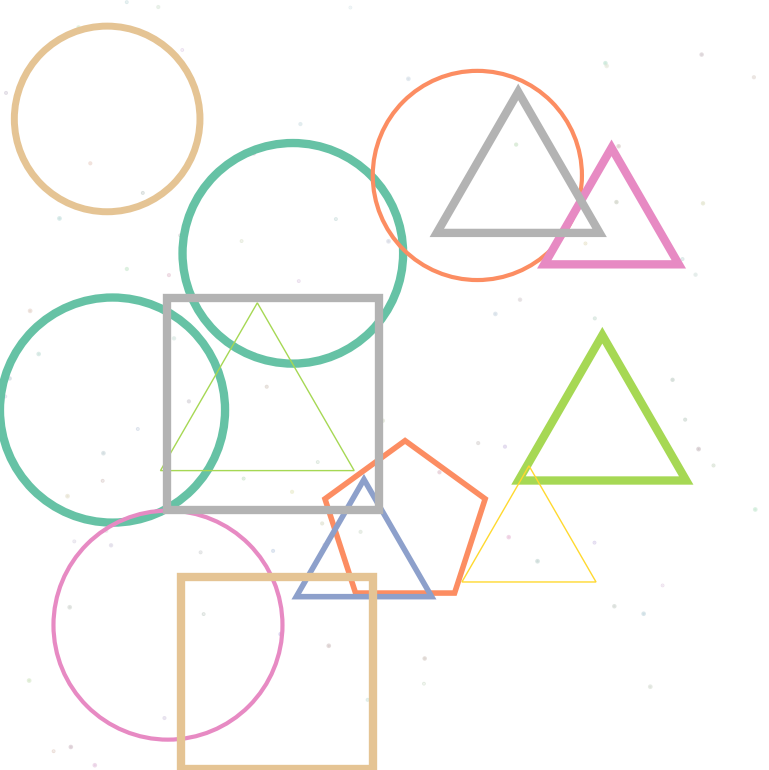[{"shape": "circle", "thickness": 3, "radius": 0.72, "center": [0.38, 0.671]}, {"shape": "circle", "thickness": 3, "radius": 0.73, "center": [0.146, 0.467]}, {"shape": "circle", "thickness": 1.5, "radius": 0.68, "center": [0.62, 0.772]}, {"shape": "pentagon", "thickness": 2, "radius": 0.55, "center": [0.526, 0.318]}, {"shape": "triangle", "thickness": 2, "radius": 0.51, "center": [0.473, 0.276]}, {"shape": "triangle", "thickness": 3, "radius": 0.5, "center": [0.794, 0.707]}, {"shape": "circle", "thickness": 1.5, "radius": 0.74, "center": [0.218, 0.188]}, {"shape": "triangle", "thickness": 0.5, "radius": 0.73, "center": [0.334, 0.461]}, {"shape": "triangle", "thickness": 3, "radius": 0.63, "center": [0.782, 0.439]}, {"shape": "triangle", "thickness": 0.5, "radius": 0.5, "center": [0.687, 0.294]}, {"shape": "circle", "thickness": 2.5, "radius": 0.6, "center": [0.139, 0.846]}, {"shape": "square", "thickness": 3, "radius": 0.62, "center": [0.36, 0.126]}, {"shape": "square", "thickness": 3, "radius": 0.69, "center": [0.355, 0.475]}, {"shape": "triangle", "thickness": 3, "radius": 0.61, "center": [0.673, 0.759]}]